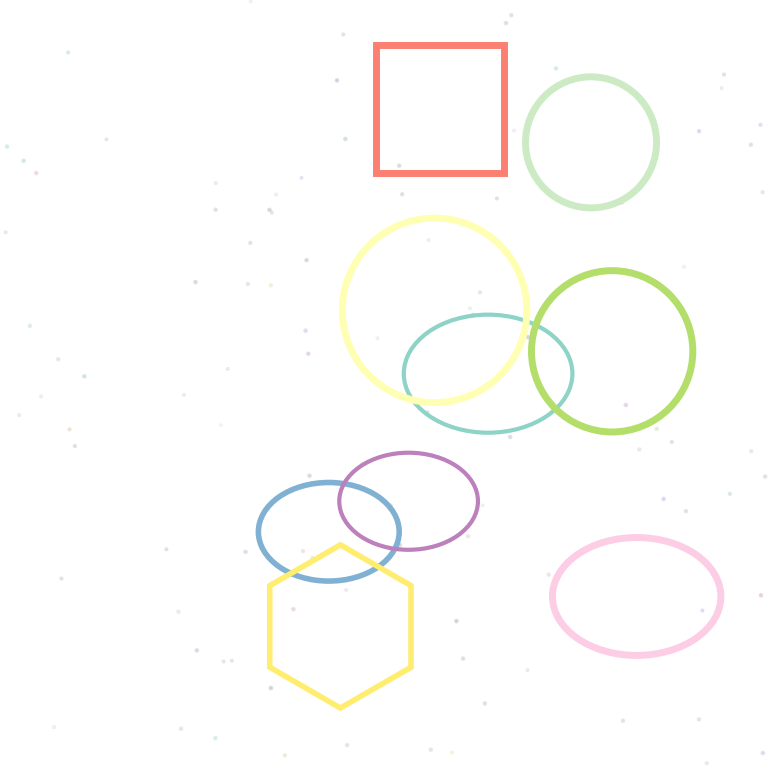[{"shape": "oval", "thickness": 1.5, "radius": 0.55, "center": [0.634, 0.515]}, {"shape": "circle", "thickness": 2.5, "radius": 0.6, "center": [0.564, 0.597]}, {"shape": "square", "thickness": 2.5, "radius": 0.42, "center": [0.572, 0.859]}, {"shape": "oval", "thickness": 2, "radius": 0.46, "center": [0.427, 0.309]}, {"shape": "circle", "thickness": 2.5, "radius": 0.52, "center": [0.795, 0.544]}, {"shape": "oval", "thickness": 2.5, "radius": 0.55, "center": [0.827, 0.225]}, {"shape": "oval", "thickness": 1.5, "radius": 0.45, "center": [0.531, 0.349]}, {"shape": "circle", "thickness": 2.5, "radius": 0.43, "center": [0.768, 0.815]}, {"shape": "hexagon", "thickness": 2, "radius": 0.53, "center": [0.442, 0.186]}]